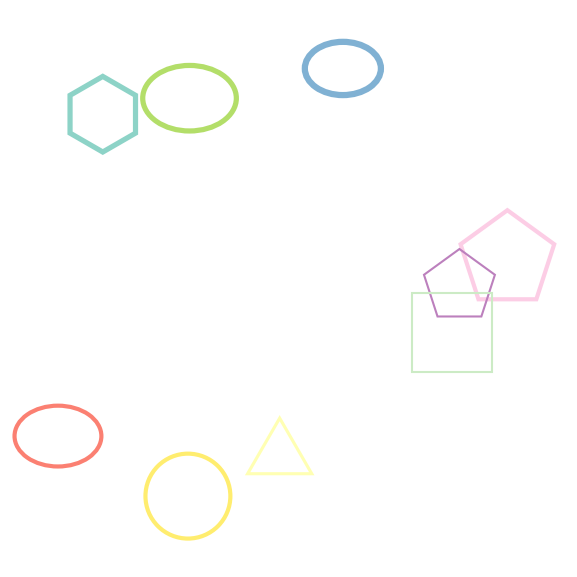[{"shape": "hexagon", "thickness": 2.5, "radius": 0.33, "center": [0.178, 0.801]}, {"shape": "triangle", "thickness": 1.5, "radius": 0.32, "center": [0.484, 0.211]}, {"shape": "oval", "thickness": 2, "radius": 0.38, "center": [0.1, 0.244]}, {"shape": "oval", "thickness": 3, "radius": 0.33, "center": [0.594, 0.881]}, {"shape": "oval", "thickness": 2.5, "radius": 0.41, "center": [0.328, 0.829]}, {"shape": "pentagon", "thickness": 2, "radius": 0.43, "center": [0.879, 0.55]}, {"shape": "pentagon", "thickness": 1, "radius": 0.32, "center": [0.796, 0.503]}, {"shape": "square", "thickness": 1, "radius": 0.34, "center": [0.783, 0.423]}, {"shape": "circle", "thickness": 2, "radius": 0.37, "center": [0.325, 0.14]}]